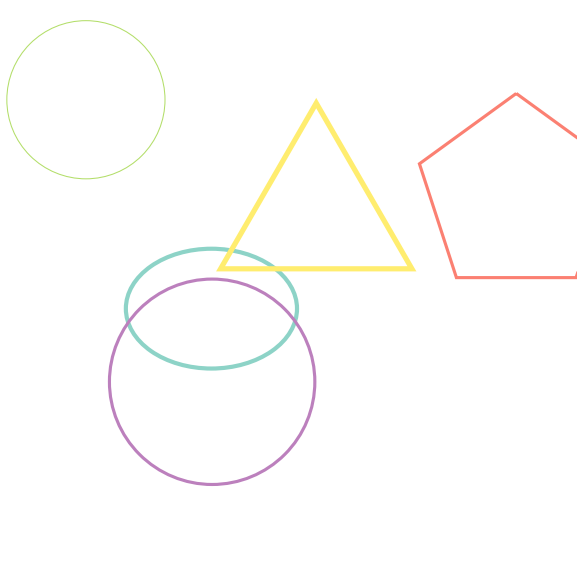[{"shape": "oval", "thickness": 2, "radius": 0.74, "center": [0.366, 0.465]}, {"shape": "pentagon", "thickness": 1.5, "radius": 0.88, "center": [0.894, 0.661]}, {"shape": "circle", "thickness": 0.5, "radius": 0.68, "center": [0.149, 0.826]}, {"shape": "circle", "thickness": 1.5, "radius": 0.89, "center": [0.367, 0.338]}, {"shape": "triangle", "thickness": 2.5, "radius": 0.96, "center": [0.548, 0.629]}]